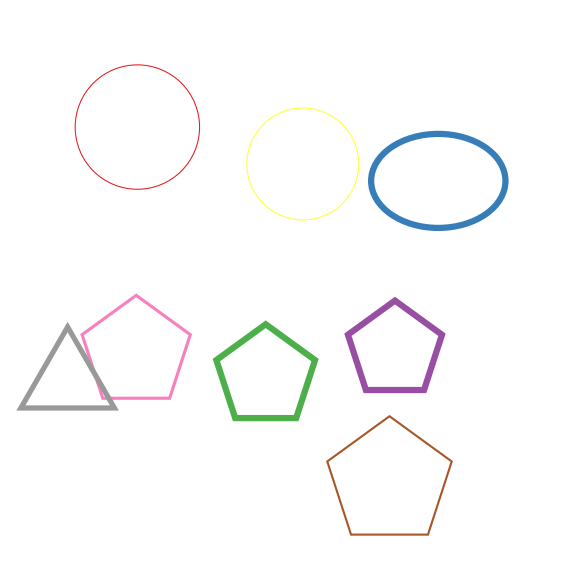[{"shape": "circle", "thickness": 0.5, "radius": 0.54, "center": [0.238, 0.779]}, {"shape": "oval", "thickness": 3, "radius": 0.58, "center": [0.759, 0.686]}, {"shape": "pentagon", "thickness": 3, "radius": 0.45, "center": [0.46, 0.348]}, {"shape": "pentagon", "thickness": 3, "radius": 0.43, "center": [0.684, 0.393]}, {"shape": "circle", "thickness": 0.5, "radius": 0.48, "center": [0.524, 0.715]}, {"shape": "pentagon", "thickness": 1, "radius": 0.57, "center": [0.674, 0.165]}, {"shape": "pentagon", "thickness": 1.5, "radius": 0.49, "center": [0.236, 0.389]}, {"shape": "triangle", "thickness": 2.5, "radius": 0.47, "center": [0.117, 0.339]}]